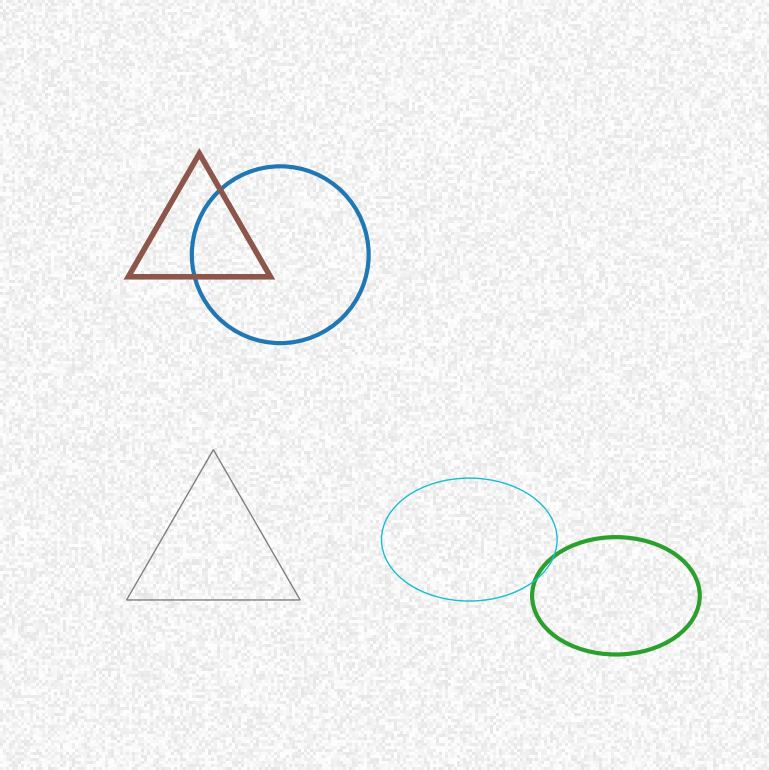[{"shape": "circle", "thickness": 1.5, "radius": 0.57, "center": [0.364, 0.669]}, {"shape": "oval", "thickness": 1.5, "radius": 0.54, "center": [0.8, 0.226]}, {"shape": "triangle", "thickness": 2, "radius": 0.53, "center": [0.259, 0.694]}, {"shape": "triangle", "thickness": 0.5, "radius": 0.65, "center": [0.277, 0.286]}, {"shape": "oval", "thickness": 0.5, "radius": 0.57, "center": [0.609, 0.299]}]